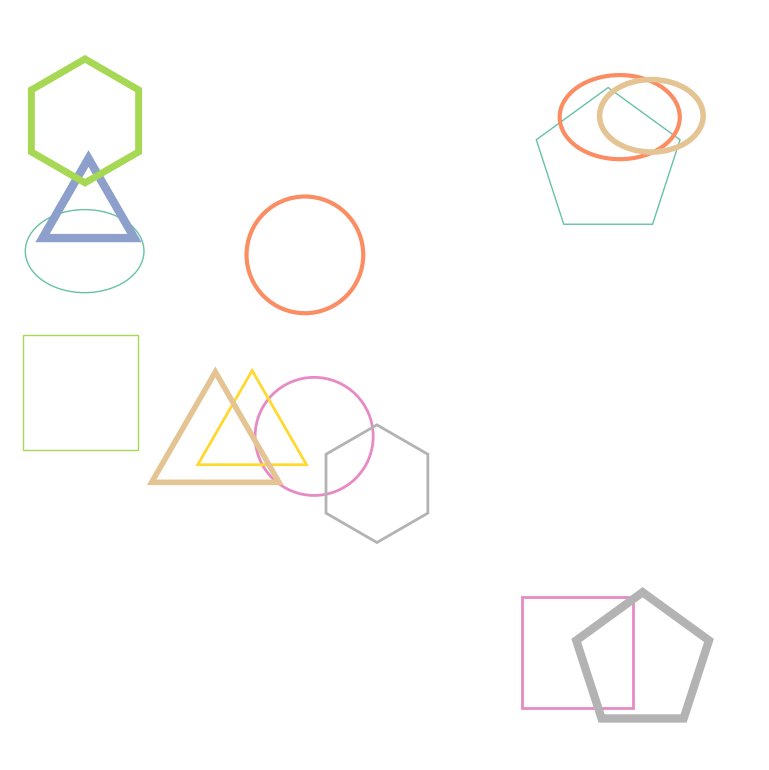[{"shape": "pentagon", "thickness": 0.5, "radius": 0.49, "center": [0.79, 0.788]}, {"shape": "oval", "thickness": 0.5, "radius": 0.39, "center": [0.11, 0.674]}, {"shape": "oval", "thickness": 1.5, "radius": 0.39, "center": [0.805, 0.848]}, {"shape": "circle", "thickness": 1.5, "radius": 0.38, "center": [0.396, 0.669]}, {"shape": "triangle", "thickness": 3, "radius": 0.34, "center": [0.115, 0.725]}, {"shape": "square", "thickness": 1, "radius": 0.36, "center": [0.75, 0.152]}, {"shape": "circle", "thickness": 1, "radius": 0.38, "center": [0.408, 0.433]}, {"shape": "hexagon", "thickness": 2.5, "radius": 0.4, "center": [0.11, 0.843]}, {"shape": "square", "thickness": 0.5, "radius": 0.37, "center": [0.105, 0.49]}, {"shape": "triangle", "thickness": 1, "radius": 0.41, "center": [0.327, 0.437]}, {"shape": "oval", "thickness": 2, "radius": 0.34, "center": [0.846, 0.85]}, {"shape": "triangle", "thickness": 2, "radius": 0.48, "center": [0.28, 0.421]}, {"shape": "pentagon", "thickness": 3, "radius": 0.45, "center": [0.835, 0.14]}, {"shape": "hexagon", "thickness": 1, "radius": 0.38, "center": [0.49, 0.372]}]